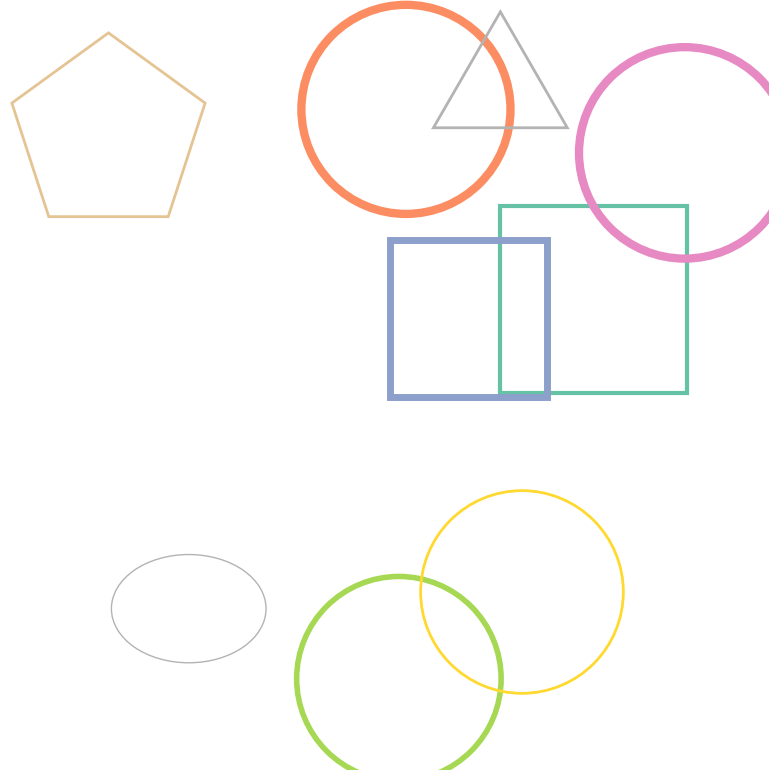[{"shape": "square", "thickness": 1.5, "radius": 0.61, "center": [0.771, 0.611]}, {"shape": "circle", "thickness": 3, "radius": 0.68, "center": [0.527, 0.858]}, {"shape": "square", "thickness": 2.5, "radius": 0.51, "center": [0.608, 0.587]}, {"shape": "circle", "thickness": 3, "radius": 0.69, "center": [0.889, 0.801]}, {"shape": "circle", "thickness": 2, "radius": 0.66, "center": [0.518, 0.119]}, {"shape": "circle", "thickness": 1, "radius": 0.66, "center": [0.678, 0.231]}, {"shape": "pentagon", "thickness": 1, "radius": 0.66, "center": [0.141, 0.825]}, {"shape": "triangle", "thickness": 1, "radius": 0.5, "center": [0.65, 0.884]}, {"shape": "oval", "thickness": 0.5, "radius": 0.5, "center": [0.245, 0.21]}]